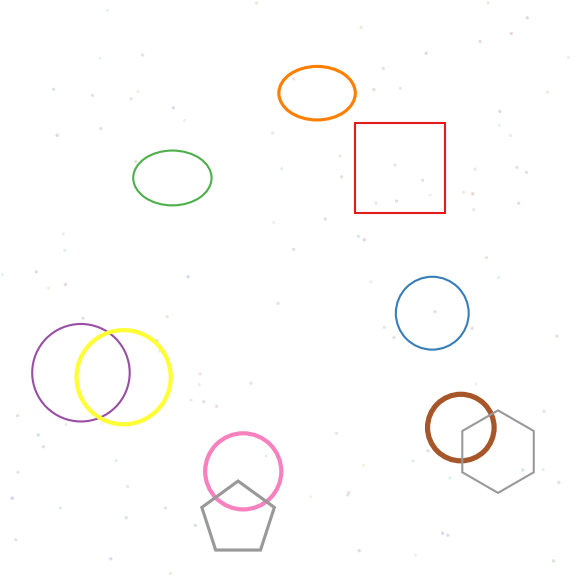[{"shape": "square", "thickness": 1, "radius": 0.39, "center": [0.693, 0.709]}, {"shape": "circle", "thickness": 1, "radius": 0.32, "center": [0.749, 0.457]}, {"shape": "oval", "thickness": 1, "radius": 0.34, "center": [0.299, 0.691]}, {"shape": "circle", "thickness": 1, "radius": 0.42, "center": [0.14, 0.354]}, {"shape": "oval", "thickness": 1.5, "radius": 0.33, "center": [0.549, 0.838]}, {"shape": "circle", "thickness": 2, "radius": 0.41, "center": [0.214, 0.346]}, {"shape": "circle", "thickness": 2.5, "radius": 0.29, "center": [0.798, 0.259]}, {"shape": "circle", "thickness": 2, "radius": 0.33, "center": [0.421, 0.183]}, {"shape": "hexagon", "thickness": 1, "radius": 0.36, "center": [0.862, 0.217]}, {"shape": "pentagon", "thickness": 1.5, "radius": 0.33, "center": [0.412, 0.1]}]